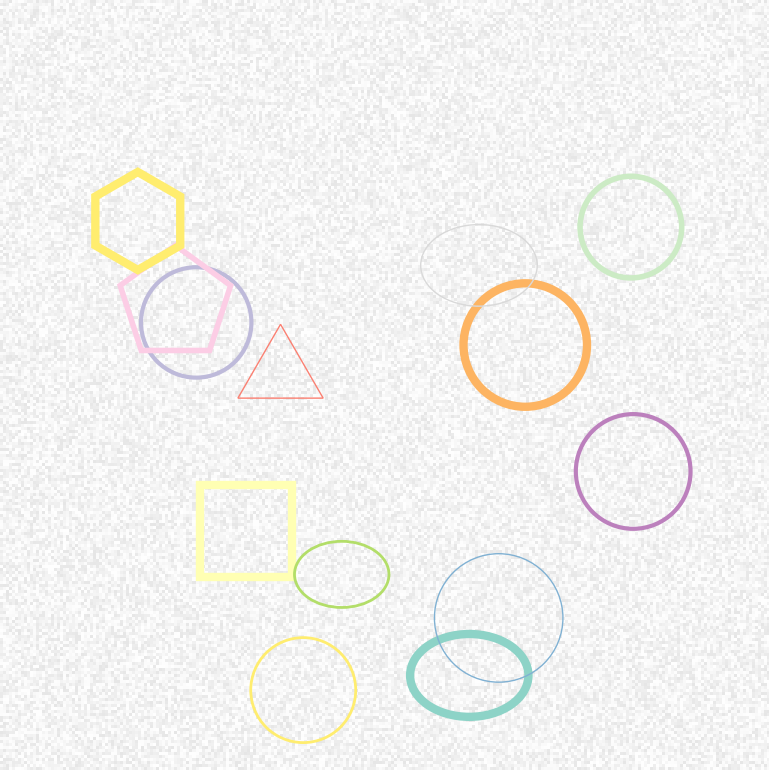[{"shape": "oval", "thickness": 3, "radius": 0.38, "center": [0.609, 0.123]}, {"shape": "square", "thickness": 3, "radius": 0.3, "center": [0.32, 0.31]}, {"shape": "circle", "thickness": 1.5, "radius": 0.36, "center": [0.255, 0.581]}, {"shape": "triangle", "thickness": 0.5, "radius": 0.32, "center": [0.364, 0.515]}, {"shape": "circle", "thickness": 0.5, "radius": 0.42, "center": [0.648, 0.197]}, {"shape": "circle", "thickness": 3, "radius": 0.4, "center": [0.682, 0.552]}, {"shape": "oval", "thickness": 1, "radius": 0.31, "center": [0.444, 0.254]}, {"shape": "pentagon", "thickness": 2, "radius": 0.38, "center": [0.228, 0.606]}, {"shape": "oval", "thickness": 0.5, "radius": 0.38, "center": [0.622, 0.655]}, {"shape": "circle", "thickness": 1.5, "radius": 0.37, "center": [0.822, 0.388]}, {"shape": "circle", "thickness": 2, "radius": 0.33, "center": [0.819, 0.705]}, {"shape": "circle", "thickness": 1, "radius": 0.34, "center": [0.394, 0.104]}, {"shape": "hexagon", "thickness": 3, "radius": 0.32, "center": [0.179, 0.713]}]